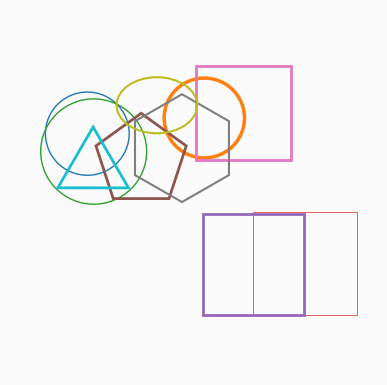[{"shape": "circle", "thickness": 1, "radius": 0.54, "center": [0.225, 0.653]}, {"shape": "circle", "thickness": 2.5, "radius": 0.52, "center": [0.527, 0.694]}, {"shape": "circle", "thickness": 1, "radius": 0.68, "center": [0.242, 0.606]}, {"shape": "square", "thickness": 0.5, "radius": 0.67, "center": [0.787, 0.315]}, {"shape": "square", "thickness": 2, "radius": 0.65, "center": [0.654, 0.314]}, {"shape": "pentagon", "thickness": 2, "radius": 0.61, "center": [0.364, 0.583]}, {"shape": "square", "thickness": 2, "radius": 0.61, "center": [0.629, 0.706]}, {"shape": "hexagon", "thickness": 1.5, "radius": 0.7, "center": [0.47, 0.615]}, {"shape": "oval", "thickness": 1.5, "radius": 0.52, "center": [0.405, 0.727]}, {"shape": "triangle", "thickness": 2, "radius": 0.53, "center": [0.24, 0.565]}]